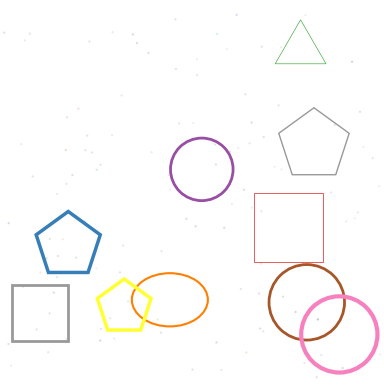[{"shape": "square", "thickness": 0.5, "radius": 0.45, "center": [0.749, 0.409]}, {"shape": "pentagon", "thickness": 2.5, "radius": 0.44, "center": [0.177, 0.363]}, {"shape": "triangle", "thickness": 0.5, "radius": 0.38, "center": [0.781, 0.872]}, {"shape": "circle", "thickness": 2, "radius": 0.41, "center": [0.524, 0.56]}, {"shape": "oval", "thickness": 1.5, "radius": 0.49, "center": [0.441, 0.221]}, {"shape": "pentagon", "thickness": 2.5, "radius": 0.37, "center": [0.323, 0.202]}, {"shape": "circle", "thickness": 2, "radius": 0.49, "center": [0.797, 0.215]}, {"shape": "circle", "thickness": 3, "radius": 0.5, "center": [0.881, 0.131]}, {"shape": "square", "thickness": 2, "radius": 0.36, "center": [0.103, 0.186]}, {"shape": "pentagon", "thickness": 1, "radius": 0.48, "center": [0.816, 0.624]}]